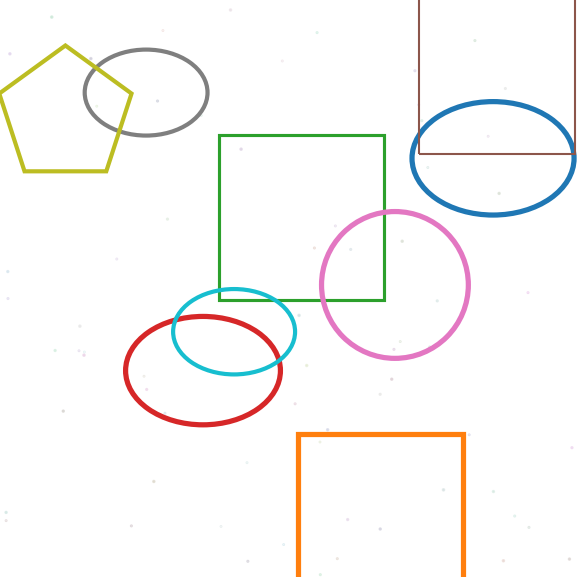[{"shape": "oval", "thickness": 2.5, "radius": 0.7, "center": [0.854, 0.725]}, {"shape": "square", "thickness": 2.5, "radius": 0.72, "center": [0.659, 0.104]}, {"shape": "square", "thickness": 1.5, "radius": 0.71, "center": [0.521, 0.622]}, {"shape": "oval", "thickness": 2.5, "radius": 0.67, "center": [0.352, 0.357]}, {"shape": "square", "thickness": 1, "radius": 0.67, "center": [0.86, 0.867]}, {"shape": "circle", "thickness": 2.5, "radius": 0.64, "center": [0.684, 0.506]}, {"shape": "oval", "thickness": 2, "radius": 0.53, "center": [0.253, 0.839]}, {"shape": "pentagon", "thickness": 2, "radius": 0.6, "center": [0.113, 0.8]}, {"shape": "oval", "thickness": 2, "radius": 0.53, "center": [0.405, 0.425]}]